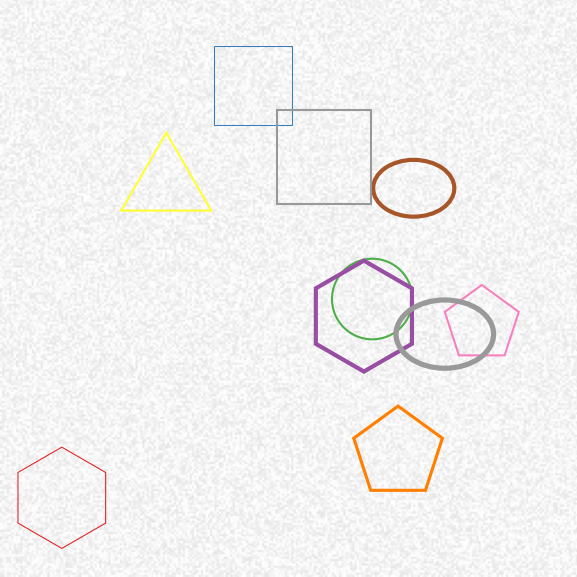[{"shape": "hexagon", "thickness": 0.5, "radius": 0.44, "center": [0.107, 0.137]}, {"shape": "square", "thickness": 0.5, "radius": 0.34, "center": [0.438, 0.851]}, {"shape": "circle", "thickness": 1, "radius": 0.35, "center": [0.645, 0.481]}, {"shape": "hexagon", "thickness": 2, "radius": 0.48, "center": [0.63, 0.452]}, {"shape": "pentagon", "thickness": 1.5, "radius": 0.4, "center": [0.689, 0.215]}, {"shape": "triangle", "thickness": 1, "radius": 0.45, "center": [0.288, 0.679]}, {"shape": "oval", "thickness": 2, "radius": 0.35, "center": [0.716, 0.673]}, {"shape": "pentagon", "thickness": 1, "radius": 0.34, "center": [0.834, 0.438]}, {"shape": "square", "thickness": 1, "radius": 0.41, "center": [0.561, 0.727]}, {"shape": "oval", "thickness": 2.5, "radius": 0.42, "center": [0.77, 0.421]}]